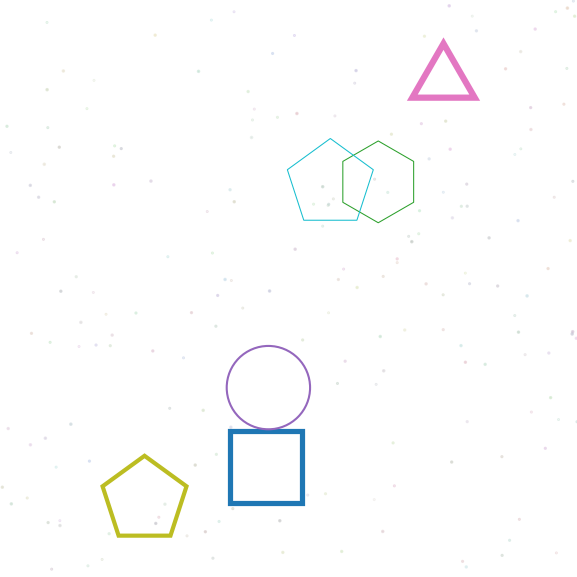[{"shape": "square", "thickness": 2.5, "radius": 0.31, "center": [0.461, 0.19]}, {"shape": "hexagon", "thickness": 0.5, "radius": 0.35, "center": [0.655, 0.684]}, {"shape": "circle", "thickness": 1, "radius": 0.36, "center": [0.465, 0.328]}, {"shape": "triangle", "thickness": 3, "radius": 0.31, "center": [0.768, 0.861]}, {"shape": "pentagon", "thickness": 2, "radius": 0.38, "center": [0.25, 0.133]}, {"shape": "pentagon", "thickness": 0.5, "radius": 0.39, "center": [0.572, 0.681]}]